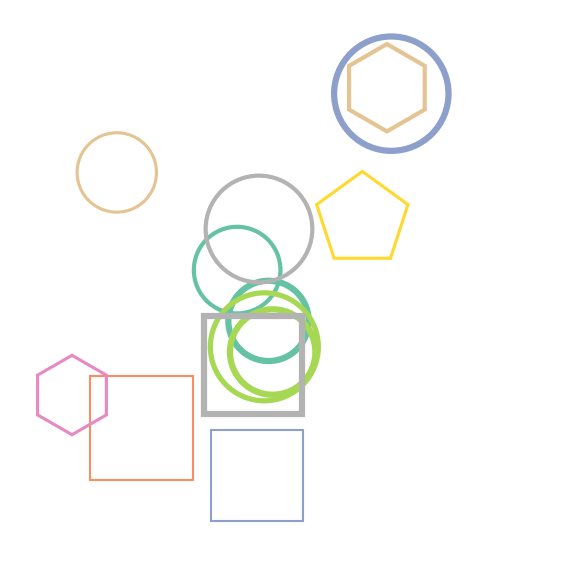[{"shape": "circle", "thickness": 3, "radius": 0.35, "center": [0.465, 0.443]}, {"shape": "circle", "thickness": 2, "radius": 0.37, "center": [0.411, 0.531]}, {"shape": "square", "thickness": 1, "radius": 0.45, "center": [0.245, 0.258]}, {"shape": "square", "thickness": 1, "radius": 0.4, "center": [0.445, 0.175]}, {"shape": "circle", "thickness": 3, "radius": 0.5, "center": [0.678, 0.837]}, {"shape": "hexagon", "thickness": 1.5, "radius": 0.34, "center": [0.125, 0.315]}, {"shape": "circle", "thickness": 2.5, "radius": 0.47, "center": [0.458, 0.399]}, {"shape": "circle", "thickness": 3, "radius": 0.37, "center": [0.472, 0.39]}, {"shape": "pentagon", "thickness": 1.5, "radius": 0.42, "center": [0.627, 0.619]}, {"shape": "hexagon", "thickness": 2, "radius": 0.38, "center": [0.67, 0.847]}, {"shape": "circle", "thickness": 1.5, "radius": 0.34, "center": [0.202, 0.701]}, {"shape": "circle", "thickness": 2, "radius": 0.46, "center": [0.448, 0.603]}, {"shape": "square", "thickness": 3, "radius": 0.42, "center": [0.438, 0.368]}]